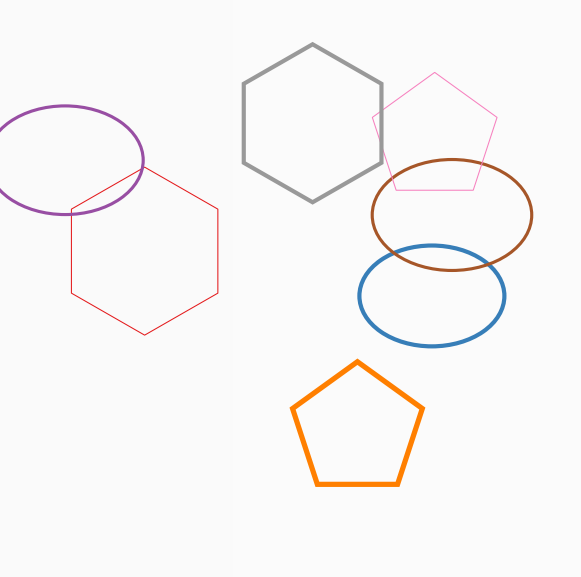[{"shape": "hexagon", "thickness": 0.5, "radius": 0.73, "center": [0.249, 0.564]}, {"shape": "oval", "thickness": 2, "radius": 0.62, "center": [0.743, 0.487]}, {"shape": "oval", "thickness": 1.5, "radius": 0.67, "center": [0.112, 0.722]}, {"shape": "pentagon", "thickness": 2.5, "radius": 0.59, "center": [0.615, 0.255]}, {"shape": "oval", "thickness": 1.5, "radius": 0.69, "center": [0.778, 0.627]}, {"shape": "pentagon", "thickness": 0.5, "radius": 0.56, "center": [0.748, 0.761]}, {"shape": "hexagon", "thickness": 2, "radius": 0.68, "center": [0.538, 0.786]}]